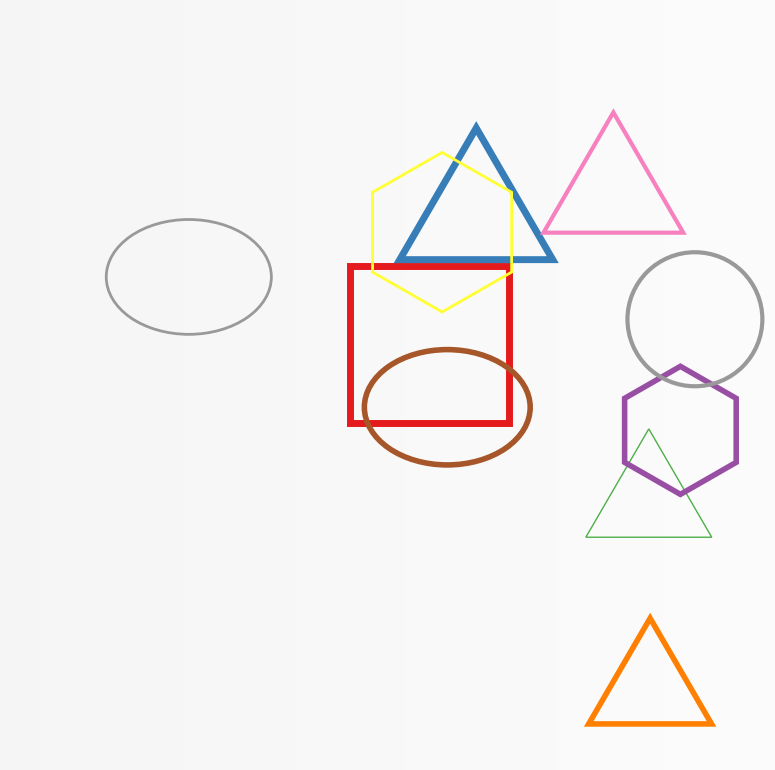[{"shape": "square", "thickness": 2.5, "radius": 0.51, "center": [0.554, 0.552]}, {"shape": "triangle", "thickness": 2.5, "radius": 0.57, "center": [0.615, 0.72]}, {"shape": "triangle", "thickness": 0.5, "radius": 0.47, "center": [0.837, 0.349]}, {"shape": "hexagon", "thickness": 2, "radius": 0.42, "center": [0.878, 0.441]}, {"shape": "triangle", "thickness": 2, "radius": 0.46, "center": [0.839, 0.106]}, {"shape": "hexagon", "thickness": 1, "radius": 0.52, "center": [0.57, 0.698]}, {"shape": "oval", "thickness": 2, "radius": 0.53, "center": [0.577, 0.471]}, {"shape": "triangle", "thickness": 1.5, "radius": 0.52, "center": [0.791, 0.75]}, {"shape": "circle", "thickness": 1.5, "radius": 0.44, "center": [0.897, 0.585]}, {"shape": "oval", "thickness": 1, "radius": 0.53, "center": [0.244, 0.64]}]